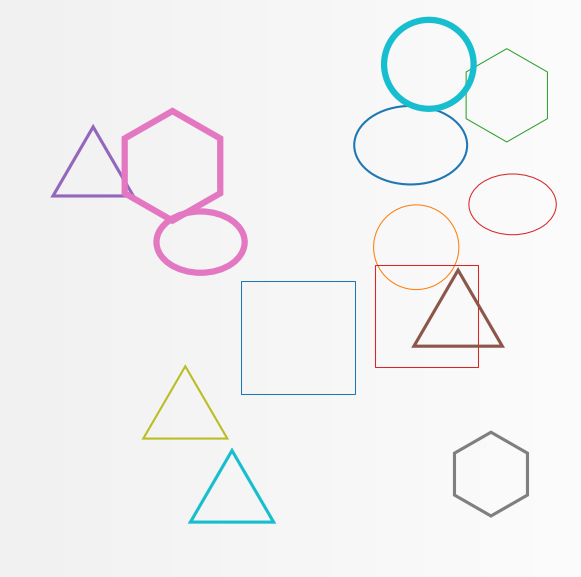[{"shape": "oval", "thickness": 1, "radius": 0.49, "center": [0.707, 0.748]}, {"shape": "square", "thickness": 0.5, "radius": 0.49, "center": [0.513, 0.415]}, {"shape": "circle", "thickness": 0.5, "radius": 0.37, "center": [0.716, 0.571]}, {"shape": "hexagon", "thickness": 0.5, "radius": 0.4, "center": [0.872, 0.834]}, {"shape": "square", "thickness": 0.5, "radius": 0.44, "center": [0.734, 0.451]}, {"shape": "oval", "thickness": 0.5, "radius": 0.38, "center": [0.882, 0.645]}, {"shape": "triangle", "thickness": 1.5, "radius": 0.4, "center": [0.16, 0.7]}, {"shape": "triangle", "thickness": 1.5, "radius": 0.44, "center": [0.788, 0.444]}, {"shape": "oval", "thickness": 3, "radius": 0.38, "center": [0.345, 0.58]}, {"shape": "hexagon", "thickness": 3, "radius": 0.47, "center": [0.297, 0.712]}, {"shape": "hexagon", "thickness": 1.5, "radius": 0.36, "center": [0.845, 0.178]}, {"shape": "triangle", "thickness": 1, "radius": 0.42, "center": [0.319, 0.281]}, {"shape": "triangle", "thickness": 1.5, "radius": 0.41, "center": [0.399, 0.136]}, {"shape": "circle", "thickness": 3, "radius": 0.39, "center": [0.738, 0.888]}]